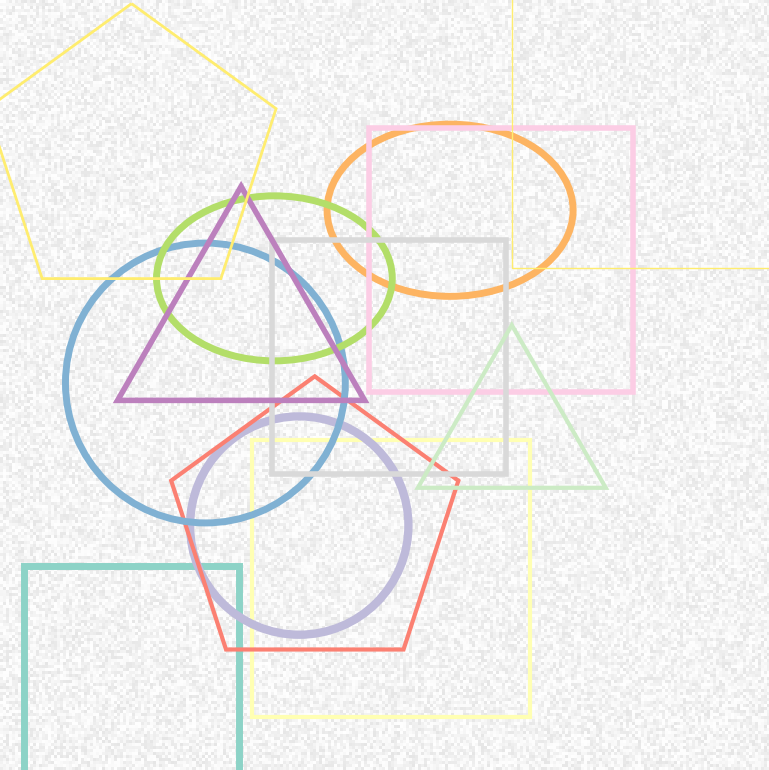[{"shape": "square", "thickness": 2.5, "radius": 0.7, "center": [0.171, 0.124]}, {"shape": "square", "thickness": 1.5, "radius": 0.9, "center": [0.508, 0.249]}, {"shape": "circle", "thickness": 3, "radius": 0.71, "center": [0.389, 0.317]}, {"shape": "pentagon", "thickness": 1.5, "radius": 0.98, "center": [0.409, 0.315]}, {"shape": "circle", "thickness": 2.5, "radius": 0.91, "center": [0.267, 0.503]}, {"shape": "oval", "thickness": 2.5, "radius": 0.8, "center": [0.585, 0.727]}, {"shape": "oval", "thickness": 2.5, "radius": 0.77, "center": [0.356, 0.638]}, {"shape": "square", "thickness": 2, "radius": 0.86, "center": [0.651, 0.663]}, {"shape": "square", "thickness": 2, "radius": 0.76, "center": [0.505, 0.536]}, {"shape": "triangle", "thickness": 2, "radius": 0.93, "center": [0.313, 0.573]}, {"shape": "triangle", "thickness": 1.5, "radius": 0.7, "center": [0.665, 0.437]}, {"shape": "square", "thickness": 0.5, "radius": 0.96, "center": [0.858, 0.845]}, {"shape": "pentagon", "thickness": 1, "radius": 0.99, "center": [0.171, 0.798]}]